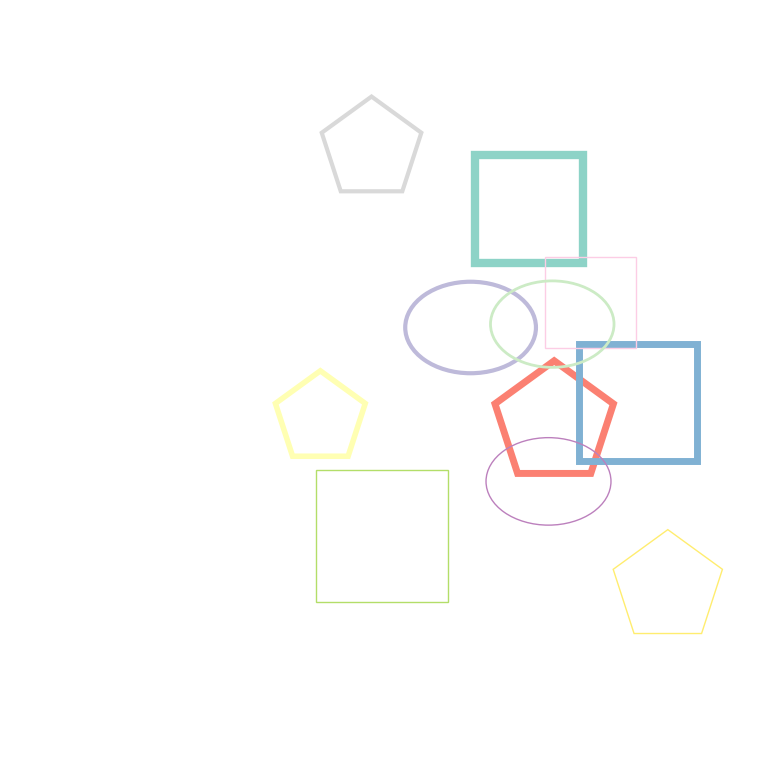[{"shape": "square", "thickness": 3, "radius": 0.35, "center": [0.687, 0.729]}, {"shape": "pentagon", "thickness": 2, "radius": 0.31, "center": [0.416, 0.457]}, {"shape": "oval", "thickness": 1.5, "radius": 0.42, "center": [0.611, 0.575]}, {"shape": "pentagon", "thickness": 2.5, "radius": 0.4, "center": [0.72, 0.451]}, {"shape": "square", "thickness": 2.5, "radius": 0.38, "center": [0.828, 0.477]}, {"shape": "square", "thickness": 0.5, "radius": 0.43, "center": [0.496, 0.304]}, {"shape": "square", "thickness": 0.5, "radius": 0.3, "center": [0.767, 0.607]}, {"shape": "pentagon", "thickness": 1.5, "radius": 0.34, "center": [0.483, 0.807]}, {"shape": "oval", "thickness": 0.5, "radius": 0.41, "center": [0.712, 0.375]}, {"shape": "oval", "thickness": 1, "radius": 0.4, "center": [0.717, 0.579]}, {"shape": "pentagon", "thickness": 0.5, "radius": 0.37, "center": [0.867, 0.238]}]